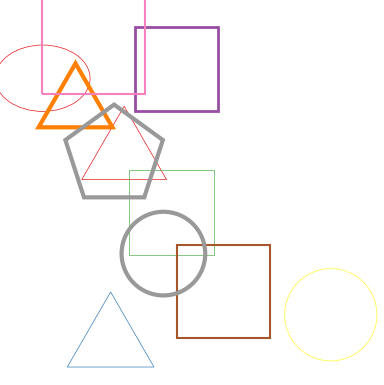[{"shape": "oval", "thickness": 0.5, "radius": 0.62, "center": [0.111, 0.797]}, {"shape": "triangle", "thickness": 0.5, "radius": 0.64, "center": [0.323, 0.597]}, {"shape": "triangle", "thickness": 0.5, "radius": 0.65, "center": [0.287, 0.112]}, {"shape": "square", "thickness": 0.5, "radius": 0.55, "center": [0.445, 0.447]}, {"shape": "square", "thickness": 2, "radius": 0.54, "center": [0.458, 0.821]}, {"shape": "triangle", "thickness": 3, "radius": 0.55, "center": [0.196, 0.725]}, {"shape": "circle", "thickness": 0.5, "radius": 0.6, "center": [0.859, 0.182]}, {"shape": "square", "thickness": 1.5, "radius": 0.6, "center": [0.581, 0.244]}, {"shape": "square", "thickness": 1.5, "radius": 0.67, "center": [0.243, 0.889]}, {"shape": "pentagon", "thickness": 3, "radius": 0.67, "center": [0.296, 0.595]}, {"shape": "circle", "thickness": 3, "radius": 0.54, "center": [0.424, 0.341]}]